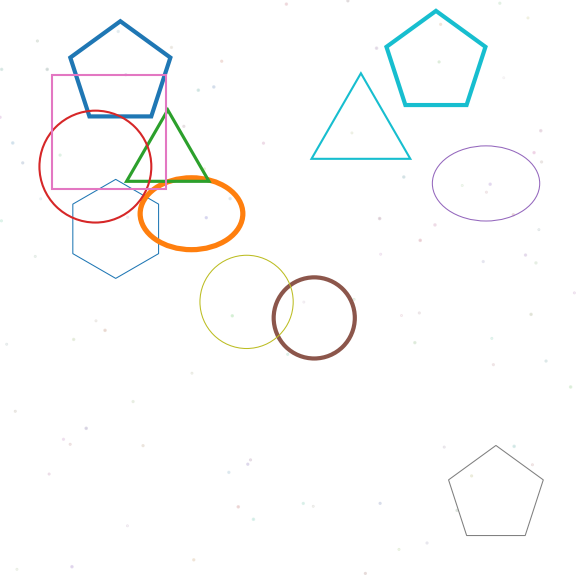[{"shape": "pentagon", "thickness": 2, "radius": 0.46, "center": [0.208, 0.871]}, {"shape": "hexagon", "thickness": 0.5, "radius": 0.43, "center": [0.2, 0.603]}, {"shape": "oval", "thickness": 2.5, "radius": 0.44, "center": [0.332, 0.629]}, {"shape": "triangle", "thickness": 1.5, "radius": 0.41, "center": [0.291, 0.726]}, {"shape": "circle", "thickness": 1, "radius": 0.48, "center": [0.165, 0.711]}, {"shape": "oval", "thickness": 0.5, "radius": 0.46, "center": [0.842, 0.681]}, {"shape": "circle", "thickness": 2, "radius": 0.35, "center": [0.544, 0.449]}, {"shape": "square", "thickness": 1, "radius": 0.49, "center": [0.189, 0.77]}, {"shape": "pentagon", "thickness": 0.5, "radius": 0.43, "center": [0.859, 0.142]}, {"shape": "circle", "thickness": 0.5, "radius": 0.4, "center": [0.427, 0.476]}, {"shape": "triangle", "thickness": 1, "radius": 0.49, "center": [0.625, 0.774]}, {"shape": "pentagon", "thickness": 2, "radius": 0.45, "center": [0.755, 0.89]}]